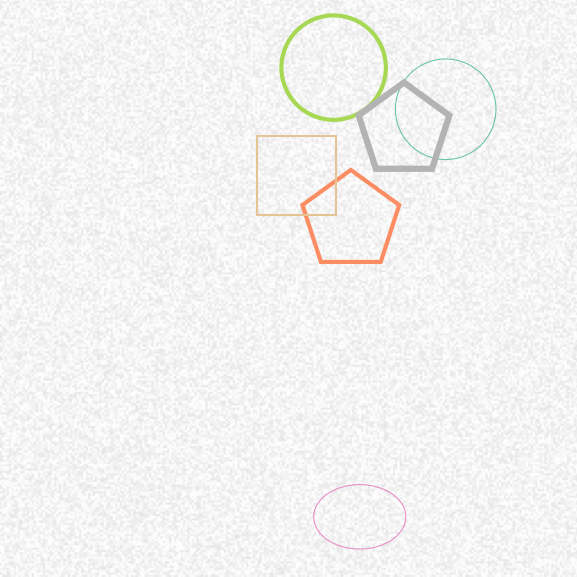[{"shape": "circle", "thickness": 0.5, "radius": 0.44, "center": [0.772, 0.81]}, {"shape": "pentagon", "thickness": 2, "radius": 0.44, "center": [0.608, 0.617]}, {"shape": "oval", "thickness": 0.5, "radius": 0.4, "center": [0.623, 0.104]}, {"shape": "circle", "thickness": 2, "radius": 0.45, "center": [0.578, 0.882]}, {"shape": "square", "thickness": 1, "radius": 0.34, "center": [0.514, 0.695]}, {"shape": "pentagon", "thickness": 3, "radius": 0.41, "center": [0.7, 0.774]}]